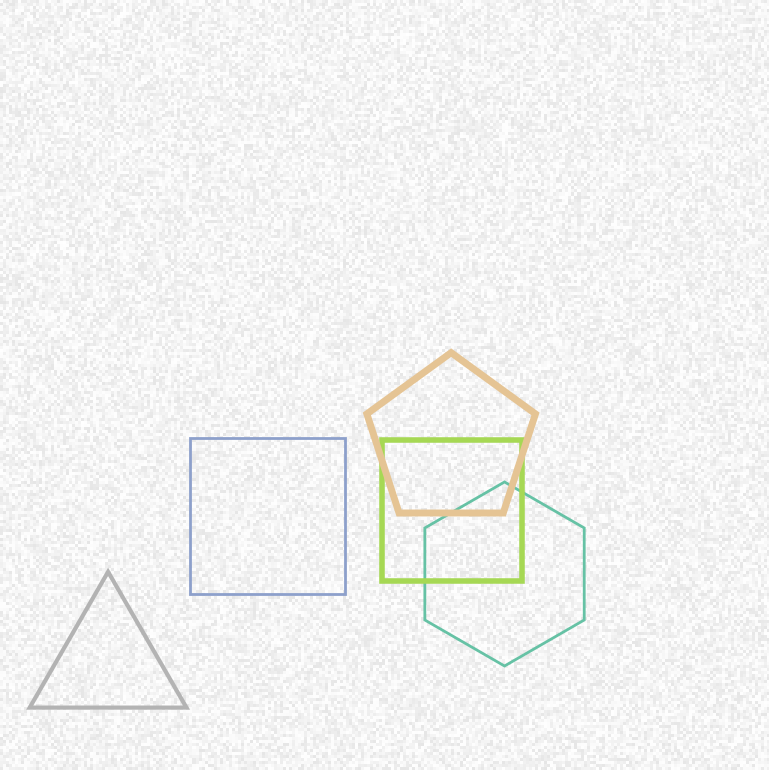[{"shape": "hexagon", "thickness": 1, "radius": 0.6, "center": [0.655, 0.255]}, {"shape": "square", "thickness": 1, "radius": 0.5, "center": [0.348, 0.33]}, {"shape": "square", "thickness": 2, "radius": 0.46, "center": [0.587, 0.337]}, {"shape": "pentagon", "thickness": 2.5, "radius": 0.58, "center": [0.586, 0.427]}, {"shape": "triangle", "thickness": 1.5, "radius": 0.59, "center": [0.14, 0.14]}]